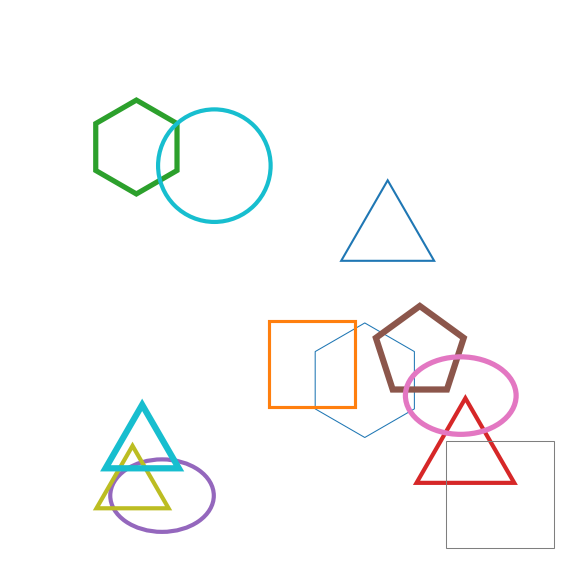[{"shape": "hexagon", "thickness": 0.5, "radius": 0.5, "center": [0.632, 0.341]}, {"shape": "triangle", "thickness": 1, "radius": 0.46, "center": [0.671, 0.594]}, {"shape": "square", "thickness": 1.5, "radius": 0.37, "center": [0.54, 0.369]}, {"shape": "hexagon", "thickness": 2.5, "radius": 0.41, "center": [0.236, 0.745]}, {"shape": "triangle", "thickness": 2, "radius": 0.49, "center": [0.806, 0.212]}, {"shape": "oval", "thickness": 2, "radius": 0.45, "center": [0.281, 0.141]}, {"shape": "pentagon", "thickness": 3, "radius": 0.4, "center": [0.727, 0.389]}, {"shape": "oval", "thickness": 2.5, "radius": 0.48, "center": [0.798, 0.314]}, {"shape": "square", "thickness": 0.5, "radius": 0.47, "center": [0.865, 0.143]}, {"shape": "triangle", "thickness": 2, "radius": 0.36, "center": [0.229, 0.155]}, {"shape": "triangle", "thickness": 3, "radius": 0.37, "center": [0.246, 0.225]}, {"shape": "circle", "thickness": 2, "radius": 0.49, "center": [0.371, 0.712]}]